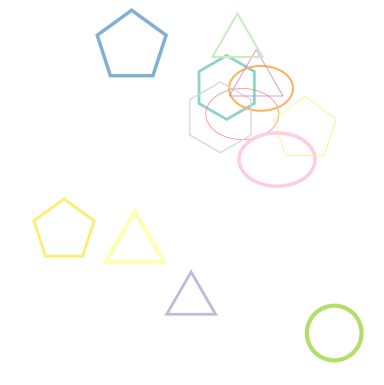[{"shape": "hexagon", "thickness": 2, "radius": 0.41, "center": [0.589, 0.773]}, {"shape": "triangle", "thickness": 3, "radius": 0.44, "center": [0.35, 0.363]}, {"shape": "triangle", "thickness": 2, "radius": 0.37, "center": [0.496, 0.22]}, {"shape": "oval", "thickness": 0.5, "radius": 0.47, "center": [0.629, 0.704]}, {"shape": "pentagon", "thickness": 2.5, "radius": 0.47, "center": [0.342, 0.879]}, {"shape": "oval", "thickness": 1.5, "radius": 0.42, "center": [0.678, 0.771]}, {"shape": "circle", "thickness": 3, "radius": 0.36, "center": [0.868, 0.135]}, {"shape": "oval", "thickness": 2.5, "radius": 0.49, "center": [0.72, 0.586]}, {"shape": "hexagon", "thickness": 1, "radius": 0.46, "center": [0.573, 0.695]}, {"shape": "triangle", "thickness": 0.5, "radius": 0.4, "center": [0.665, 0.791]}, {"shape": "triangle", "thickness": 1.5, "radius": 0.38, "center": [0.617, 0.89]}, {"shape": "pentagon", "thickness": 0.5, "radius": 0.42, "center": [0.792, 0.664]}, {"shape": "pentagon", "thickness": 2, "radius": 0.41, "center": [0.166, 0.401]}]